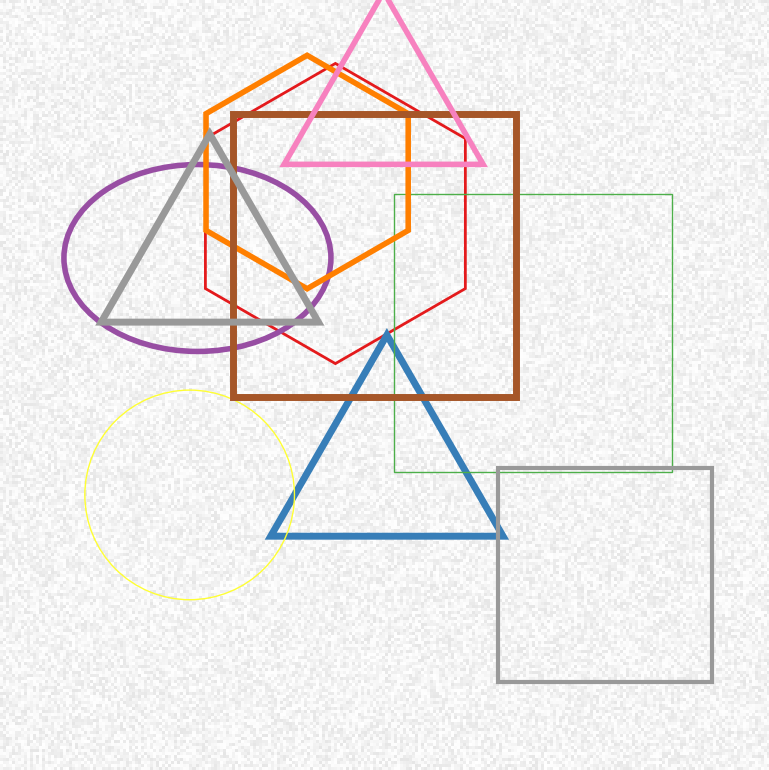[{"shape": "hexagon", "thickness": 1, "radius": 0.97, "center": [0.436, 0.723]}, {"shape": "triangle", "thickness": 2.5, "radius": 0.87, "center": [0.502, 0.391]}, {"shape": "square", "thickness": 0.5, "radius": 0.9, "center": [0.692, 0.567]}, {"shape": "oval", "thickness": 2, "radius": 0.87, "center": [0.256, 0.665]}, {"shape": "hexagon", "thickness": 2, "radius": 0.76, "center": [0.399, 0.777]}, {"shape": "circle", "thickness": 0.5, "radius": 0.68, "center": [0.246, 0.357]}, {"shape": "square", "thickness": 2.5, "radius": 0.92, "center": [0.486, 0.668]}, {"shape": "triangle", "thickness": 2, "radius": 0.75, "center": [0.498, 0.861]}, {"shape": "triangle", "thickness": 2.5, "radius": 0.81, "center": [0.272, 0.663]}, {"shape": "square", "thickness": 1.5, "radius": 0.7, "center": [0.786, 0.253]}]